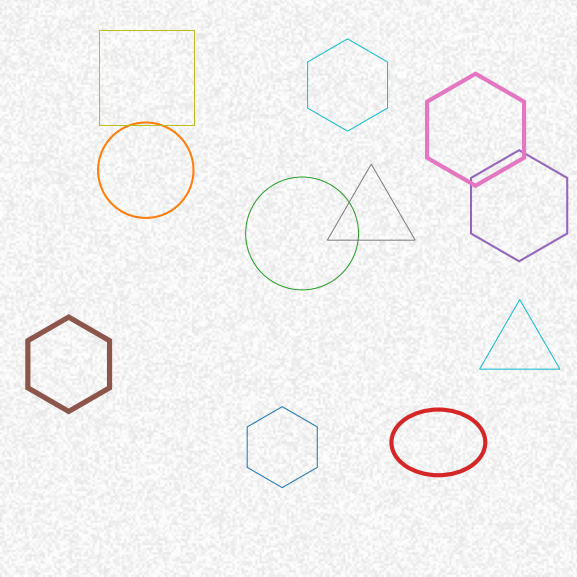[{"shape": "hexagon", "thickness": 0.5, "radius": 0.35, "center": [0.489, 0.225]}, {"shape": "circle", "thickness": 1, "radius": 0.41, "center": [0.252, 0.704]}, {"shape": "circle", "thickness": 0.5, "radius": 0.49, "center": [0.523, 0.595]}, {"shape": "oval", "thickness": 2, "radius": 0.41, "center": [0.759, 0.233]}, {"shape": "hexagon", "thickness": 1, "radius": 0.48, "center": [0.899, 0.643]}, {"shape": "hexagon", "thickness": 2.5, "radius": 0.41, "center": [0.119, 0.368]}, {"shape": "hexagon", "thickness": 2, "radius": 0.48, "center": [0.823, 0.774]}, {"shape": "triangle", "thickness": 0.5, "radius": 0.44, "center": [0.643, 0.627]}, {"shape": "square", "thickness": 0.5, "radius": 0.41, "center": [0.253, 0.865]}, {"shape": "hexagon", "thickness": 0.5, "radius": 0.4, "center": [0.602, 0.852]}, {"shape": "triangle", "thickness": 0.5, "radius": 0.4, "center": [0.9, 0.4]}]